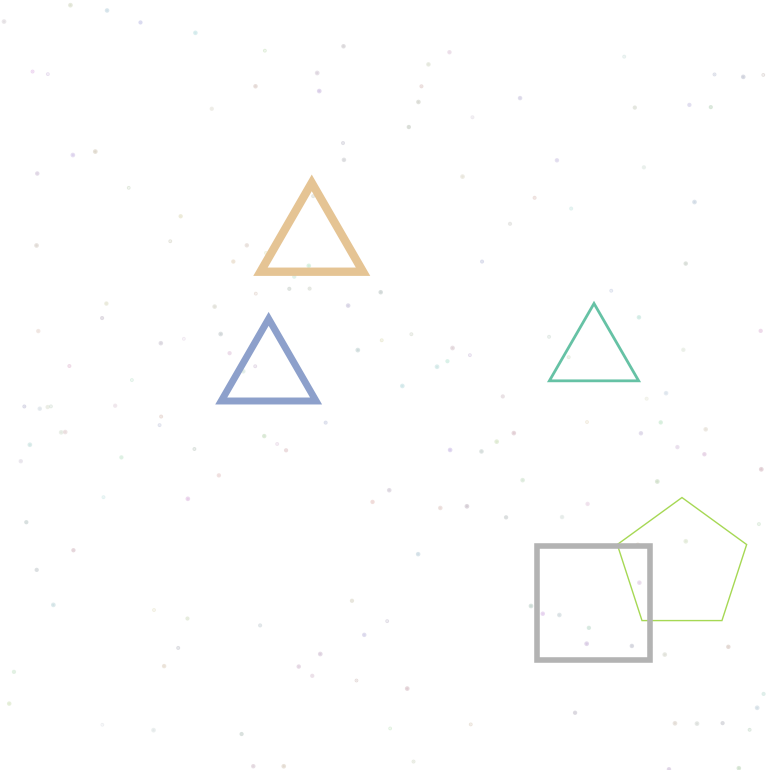[{"shape": "triangle", "thickness": 1, "radius": 0.33, "center": [0.771, 0.539]}, {"shape": "triangle", "thickness": 2.5, "radius": 0.36, "center": [0.349, 0.515]}, {"shape": "pentagon", "thickness": 0.5, "radius": 0.44, "center": [0.886, 0.266]}, {"shape": "triangle", "thickness": 3, "radius": 0.38, "center": [0.405, 0.686]}, {"shape": "square", "thickness": 2, "radius": 0.37, "center": [0.771, 0.217]}]